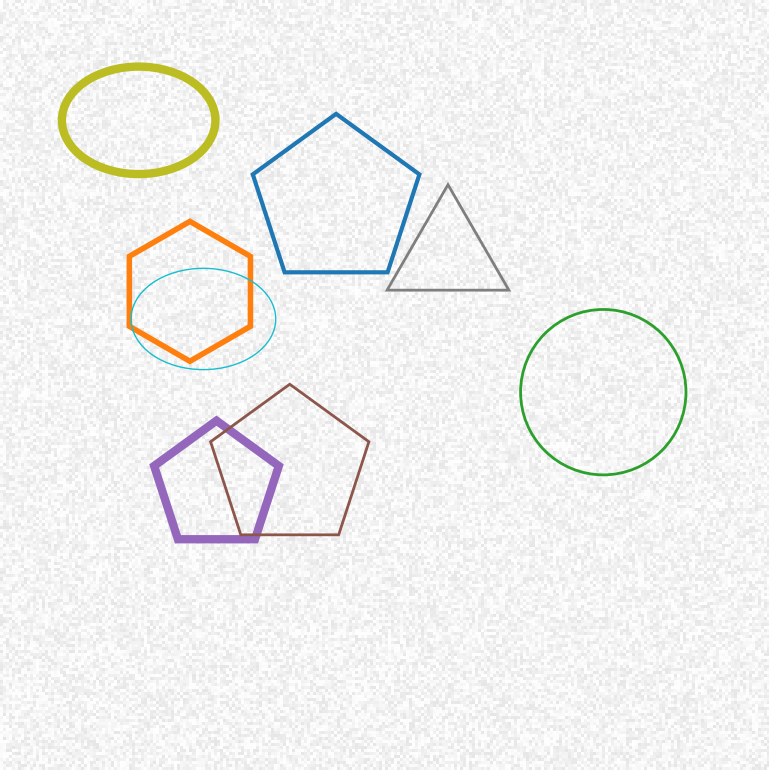[{"shape": "pentagon", "thickness": 1.5, "radius": 0.57, "center": [0.437, 0.738]}, {"shape": "hexagon", "thickness": 2, "radius": 0.45, "center": [0.247, 0.622]}, {"shape": "circle", "thickness": 1, "radius": 0.54, "center": [0.783, 0.491]}, {"shape": "pentagon", "thickness": 3, "radius": 0.43, "center": [0.281, 0.369]}, {"shape": "pentagon", "thickness": 1, "radius": 0.54, "center": [0.376, 0.393]}, {"shape": "triangle", "thickness": 1, "radius": 0.46, "center": [0.582, 0.669]}, {"shape": "oval", "thickness": 3, "radius": 0.5, "center": [0.18, 0.844]}, {"shape": "oval", "thickness": 0.5, "radius": 0.47, "center": [0.264, 0.586]}]